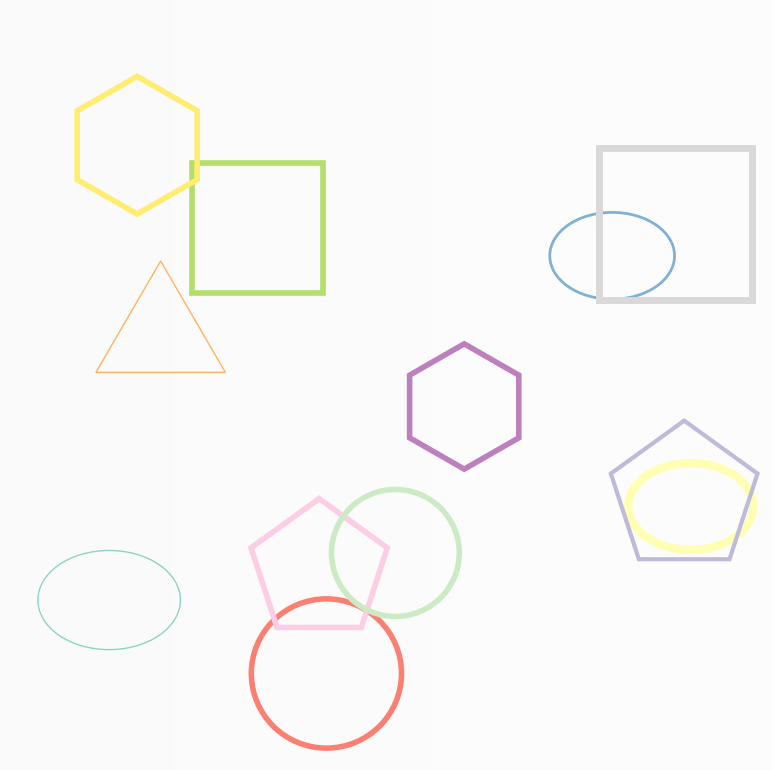[{"shape": "oval", "thickness": 0.5, "radius": 0.46, "center": [0.141, 0.221]}, {"shape": "oval", "thickness": 3, "radius": 0.4, "center": [0.891, 0.342]}, {"shape": "pentagon", "thickness": 1.5, "radius": 0.5, "center": [0.883, 0.354]}, {"shape": "circle", "thickness": 2, "radius": 0.48, "center": [0.421, 0.125]}, {"shape": "oval", "thickness": 1, "radius": 0.4, "center": [0.79, 0.668]}, {"shape": "triangle", "thickness": 0.5, "radius": 0.48, "center": [0.207, 0.565]}, {"shape": "square", "thickness": 2, "radius": 0.42, "center": [0.332, 0.704]}, {"shape": "pentagon", "thickness": 2, "radius": 0.46, "center": [0.412, 0.26]}, {"shape": "square", "thickness": 2.5, "radius": 0.49, "center": [0.872, 0.709]}, {"shape": "hexagon", "thickness": 2, "radius": 0.41, "center": [0.599, 0.472]}, {"shape": "circle", "thickness": 2, "radius": 0.41, "center": [0.51, 0.282]}, {"shape": "hexagon", "thickness": 2, "radius": 0.45, "center": [0.177, 0.811]}]